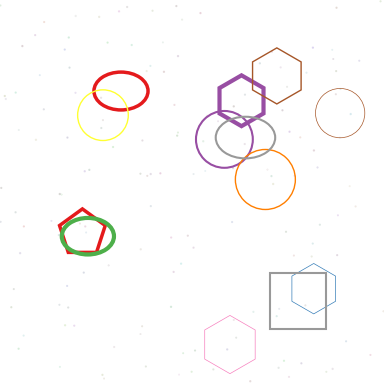[{"shape": "pentagon", "thickness": 2.5, "radius": 0.31, "center": [0.214, 0.395]}, {"shape": "oval", "thickness": 2.5, "radius": 0.35, "center": [0.314, 0.764]}, {"shape": "hexagon", "thickness": 0.5, "radius": 0.33, "center": [0.815, 0.25]}, {"shape": "oval", "thickness": 3, "radius": 0.34, "center": [0.228, 0.386]}, {"shape": "hexagon", "thickness": 3, "radius": 0.33, "center": [0.627, 0.738]}, {"shape": "circle", "thickness": 1.5, "radius": 0.37, "center": [0.583, 0.638]}, {"shape": "circle", "thickness": 1, "radius": 0.39, "center": [0.689, 0.534]}, {"shape": "circle", "thickness": 1, "radius": 0.33, "center": [0.267, 0.701]}, {"shape": "circle", "thickness": 0.5, "radius": 0.32, "center": [0.884, 0.706]}, {"shape": "hexagon", "thickness": 1, "radius": 0.36, "center": [0.719, 0.803]}, {"shape": "hexagon", "thickness": 0.5, "radius": 0.38, "center": [0.597, 0.105]}, {"shape": "square", "thickness": 1.5, "radius": 0.36, "center": [0.774, 0.218]}, {"shape": "oval", "thickness": 1.5, "radius": 0.39, "center": [0.638, 0.643]}]